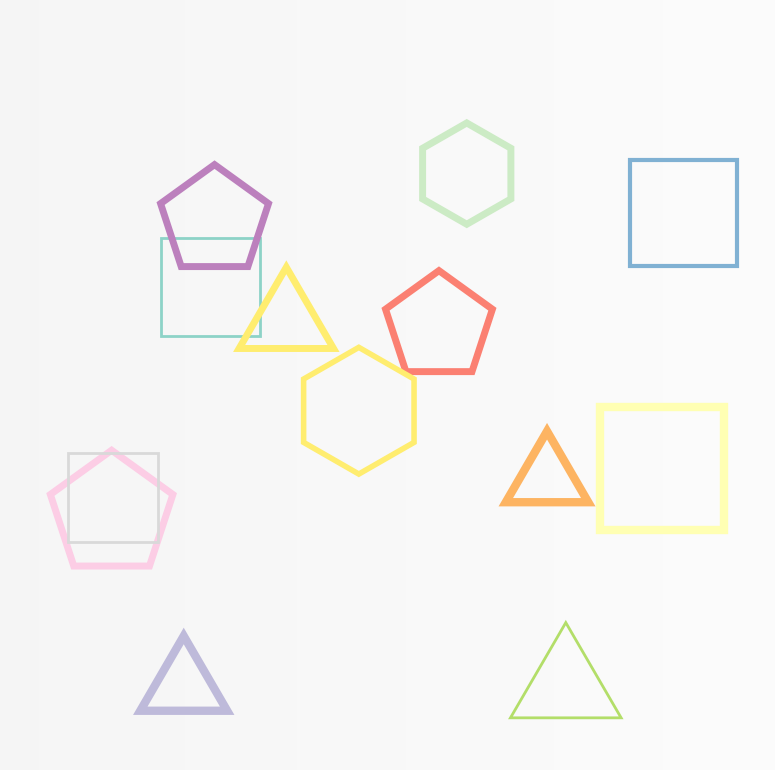[{"shape": "square", "thickness": 1, "radius": 0.32, "center": [0.272, 0.627]}, {"shape": "square", "thickness": 3, "radius": 0.4, "center": [0.854, 0.392]}, {"shape": "triangle", "thickness": 3, "radius": 0.32, "center": [0.237, 0.109]}, {"shape": "pentagon", "thickness": 2.5, "radius": 0.36, "center": [0.566, 0.576]}, {"shape": "square", "thickness": 1.5, "radius": 0.34, "center": [0.882, 0.724]}, {"shape": "triangle", "thickness": 3, "radius": 0.31, "center": [0.706, 0.378]}, {"shape": "triangle", "thickness": 1, "radius": 0.41, "center": [0.73, 0.109]}, {"shape": "pentagon", "thickness": 2.5, "radius": 0.42, "center": [0.144, 0.332]}, {"shape": "square", "thickness": 1, "radius": 0.29, "center": [0.146, 0.354]}, {"shape": "pentagon", "thickness": 2.5, "radius": 0.37, "center": [0.277, 0.713]}, {"shape": "hexagon", "thickness": 2.5, "radius": 0.33, "center": [0.602, 0.775]}, {"shape": "hexagon", "thickness": 2, "radius": 0.41, "center": [0.463, 0.467]}, {"shape": "triangle", "thickness": 2.5, "radius": 0.35, "center": [0.369, 0.583]}]